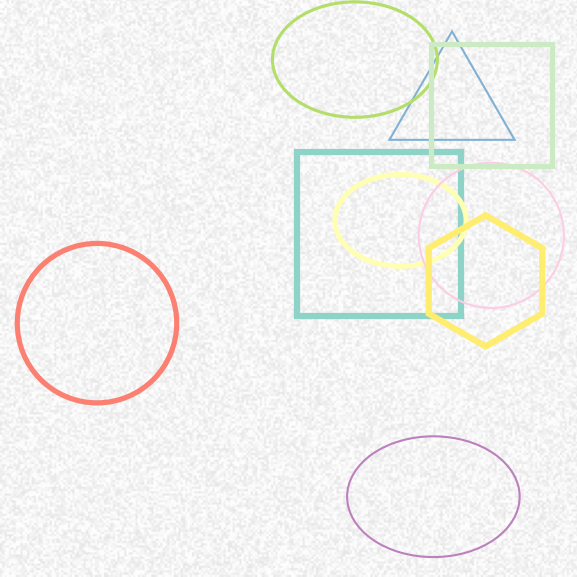[{"shape": "square", "thickness": 3, "radius": 0.71, "center": [0.656, 0.593]}, {"shape": "oval", "thickness": 2.5, "radius": 0.57, "center": [0.694, 0.617]}, {"shape": "circle", "thickness": 2.5, "radius": 0.69, "center": [0.168, 0.44]}, {"shape": "triangle", "thickness": 1, "radius": 0.63, "center": [0.783, 0.82]}, {"shape": "oval", "thickness": 1.5, "radius": 0.71, "center": [0.615, 0.896]}, {"shape": "circle", "thickness": 1, "radius": 0.63, "center": [0.851, 0.592]}, {"shape": "oval", "thickness": 1, "radius": 0.75, "center": [0.75, 0.139]}, {"shape": "square", "thickness": 2.5, "radius": 0.53, "center": [0.851, 0.818]}, {"shape": "hexagon", "thickness": 3, "radius": 0.57, "center": [0.841, 0.513]}]